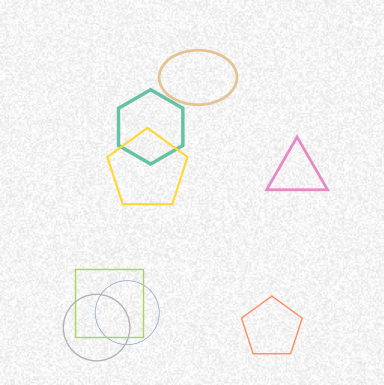[{"shape": "hexagon", "thickness": 2.5, "radius": 0.48, "center": [0.391, 0.67]}, {"shape": "pentagon", "thickness": 1, "radius": 0.41, "center": [0.706, 0.148]}, {"shape": "circle", "thickness": 0.5, "radius": 0.42, "center": [0.33, 0.188]}, {"shape": "triangle", "thickness": 2, "radius": 0.46, "center": [0.772, 0.553]}, {"shape": "square", "thickness": 1, "radius": 0.44, "center": [0.284, 0.212]}, {"shape": "pentagon", "thickness": 1.5, "radius": 0.55, "center": [0.383, 0.558]}, {"shape": "oval", "thickness": 2, "radius": 0.51, "center": [0.514, 0.799]}, {"shape": "circle", "thickness": 1, "radius": 0.43, "center": [0.251, 0.149]}]